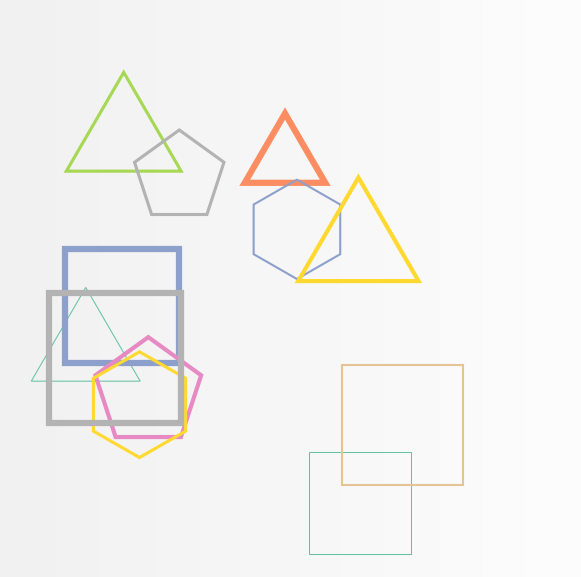[{"shape": "triangle", "thickness": 0.5, "radius": 0.54, "center": [0.148, 0.393]}, {"shape": "square", "thickness": 0.5, "radius": 0.44, "center": [0.619, 0.128]}, {"shape": "triangle", "thickness": 3, "radius": 0.4, "center": [0.49, 0.723]}, {"shape": "square", "thickness": 3, "radius": 0.49, "center": [0.21, 0.469]}, {"shape": "hexagon", "thickness": 1, "radius": 0.43, "center": [0.511, 0.602]}, {"shape": "pentagon", "thickness": 2, "radius": 0.48, "center": [0.255, 0.32]}, {"shape": "triangle", "thickness": 1.5, "radius": 0.57, "center": [0.213, 0.76]}, {"shape": "triangle", "thickness": 2, "radius": 0.6, "center": [0.617, 0.572]}, {"shape": "hexagon", "thickness": 1.5, "radius": 0.46, "center": [0.24, 0.298]}, {"shape": "square", "thickness": 1, "radius": 0.52, "center": [0.692, 0.263]}, {"shape": "square", "thickness": 3, "radius": 0.57, "center": [0.198, 0.379]}, {"shape": "pentagon", "thickness": 1.5, "radius": 0.4, "center": [0.308, 0.693]}]